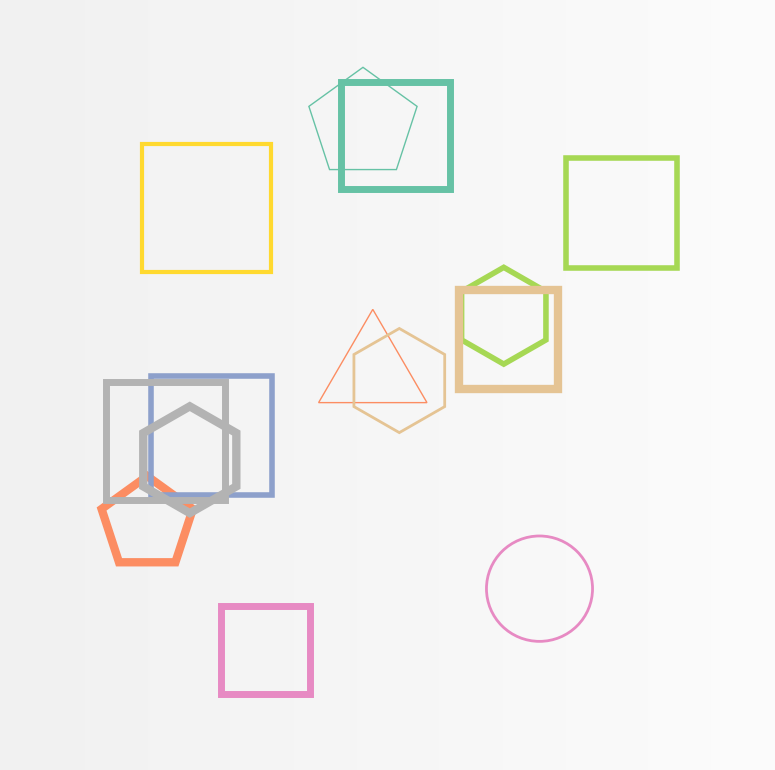[{"shape": "square", "thickness": 2.5, "radius": 0.35, "center": [0.51, 0.824]}, {"shape": "pentagon", "thickness": 0.5, "radius": 0.37, "center": [0.468, 0.839]}, {"shape": "pentagon", "thickness": 3, "radius": 0.31, "center": [0.19, 0.32]}, {"shape": "triangle", "thickness": 0.5, "radius": 0.4, "center": [0.481, 0.517]}, {"shape": "square", "thickness": 2, "radius": 0.39, "center": [0.273, 0.434]}, {"shape": "circle", "thickness": 1, "radius": 0.34, "center": [0.696, 0.235]}, {"shape": "square", "thickness": 2.5, "radius": 0.29, "center": [0.342, 0.156]}, {"shape": "hexagon", "thickness": 2, "radius": 0.31, "center": [0.65, 0.59]}, {"shape": "square", "thickness": 2, "radius": 0.36, "center": [0.802, 0.724]}, {"shape": "square", "thickness": 1.5, "radius": 0.42, "center": [0.267, 0.73]}, {"shape": "square", "thickness": 3, "radius": 0.32, "center": [0.656, 0.559]}, {"shape": "hexagon", "thickness": 1, "radius": 0.34, "center": [0.515, 0.506]}, {"shape": "hexagon", "thickness": 3, "radius": 0.35, "center": [0.245, 0.403]}, {"shape": "square", "thickness": 2.5, "radius": 0.38, "center": [0.214, 0.428]}]